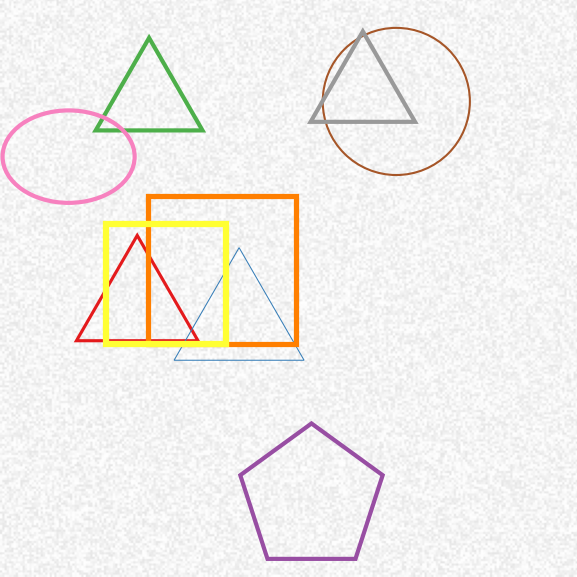[{"shape": "triangle", "thickness": 1.5, "radius": 0.61, "center": [0.238, 0.47]}, {"shape": "triangle", "thickness": 0.5, "radius": 0.65, "center": [0.414, 0.44]}, {"shape": "triangle", "thickness": 2, "radius": 0.53, "center": [0.258, 0.827]}, {"shape": "pentagon", "thickness": 2, "radius": 0.65, "center": [0.539, 0.136]}, {"shape": "square", "thickness": 2.5, "radius": 0.64, "center": [0.384, 0.532]}, {"shape": "square", "thickness": 3, "radius": 0.52, "center": [0.287, 0.508]}, {"shape": "circle", "thickness": 1, "radius": 0.64, "center": [0.686, 0.823]}, {"shape": "oval", "thickness": 2, "radius": 0.57, "center": [0.119, 0.728]}, {"shape": "triangle", "thickness": 2, "radius": 0.52, "center": [0.628, 0.84]}]